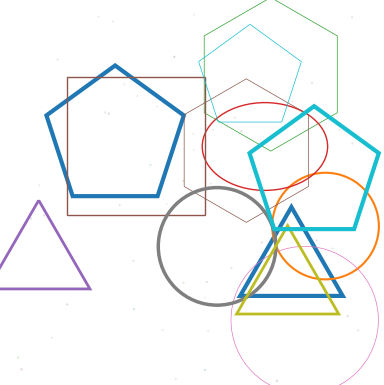[{"shape": "pentagon", "thickness": 3, "radius": 0.94, "center": [0.299, 0.642]}, {"shape": "triangle", "thickness": 3, "radius": 0.77, "center": [0.757, 0.308]}, {"shape": "circle", "thickness": 1.5, "radius": 0.69, "center": [0.846, 0.413]}, {"shape": "hexagon", "thickness": 0.5, "radius": 1.0, "center": [0.703, 0.807]}, {"shape": "oval", "thickness": 1, "radius": 0.81, "center": [0.688, 0.619]}, {"shape": "triangle", "thickness": 2, "radius": 0.77, "center": [0.101, 0.326]}, {"shape": "hexagon", "thickness": 0.5, "radius": 0.93, "center": [0.64, 0.609]}, {"shape": "square", "thickness": 1, "radius": 0.89, "center": [0.353, 0.621]}, {"shape": "circle", "thickness": 0.5, "radius": 0.96, "center": [0.791, 0.169]}, {"shape": "circle", "thickness": 2.5, "radius": 0.76, "center": [0.564, 0.36]}, {"shape": "triangle", "thickness": 2, "radius": 0.77, "center": [0.747, 0.261]}, {"shape": "pentagon", "thickness": 0.5, "radius": 0.7, "center": [0.649, 0.797]}, {"shape": "pentagon", "thickness": 3, "radius": 0.88, "center": [0.816, 0.548]}]